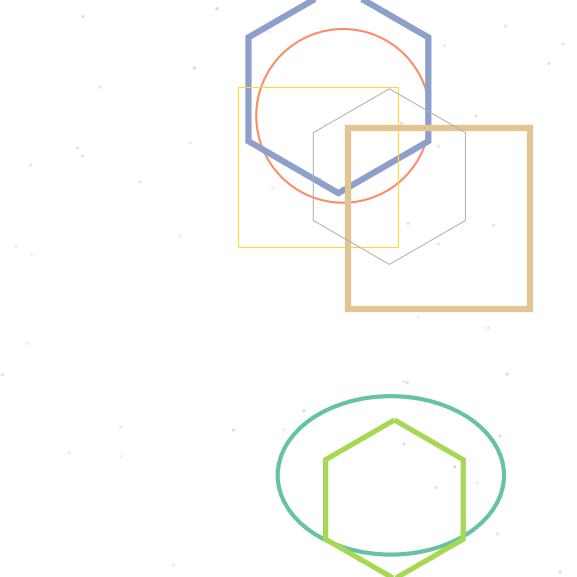[{"shape": "oval", "thickness": 2, "radius": 0.98, "center": [0.677, 0.176]}, {"shape": "circle", "thickness": 1, "radius": 0.75, "center": [0.594, 0.799]}, {"shape": "hexagon", "thickness": 3, "radius": 0.9, "center": [0.586, 0.845]}, {"shape": "hexagon", "thickness": 2.5, "radius": 0.69, "center": [0.683, 0.134]}, {"shape": "square", "thickness": 0.5, "radius": 0.69, "center": [0.55, 0.71]}, {"shape": "square", "thickness": 3, "radius": 0.78, "center": [0.76, 0.621]}, {"shape": "hexagon", "thickness": 0.5, "radius": 0.76, "center": [0.674, 0.693]}]